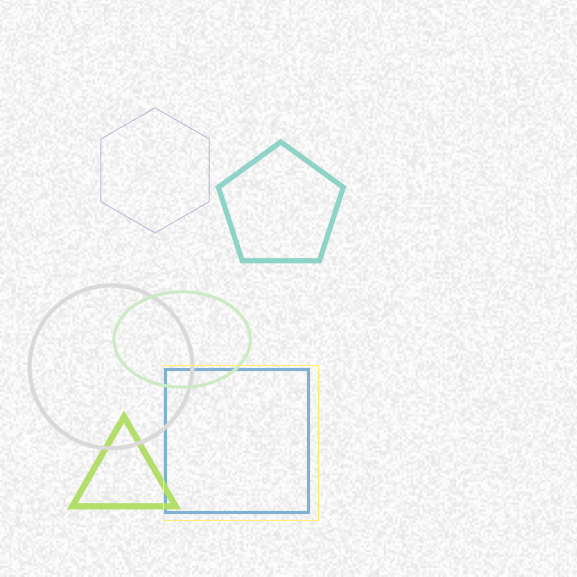[{"shape": "pentagon", "thickness": 2.5, "radius": 0.57, "center": [0.486, 0.64]}, {"shape": "hexagon", "thickness": 0.5, "radius": 0.54, "center": [0.268, 0.704]}, {"shape": "square", "thickness": 1.5, "radius": 0.62, "center": [0.41, 0.236]}, {"shape": "triangle", "thickness": 3, "radius": 0.52, "center": [0.215, 0.174]}, {"shape": "circle", "thickness": 2, "radius": 0.7, "center": [0.192, 0.364]}, {"shape": "oval", "thickness": 1.5, "radius": 0.59, "center": [0.315, 0.411]}, {"shape": "square", "thickness": 0.5, "radius": 0.67, "center": [0.416, 0.232]}]